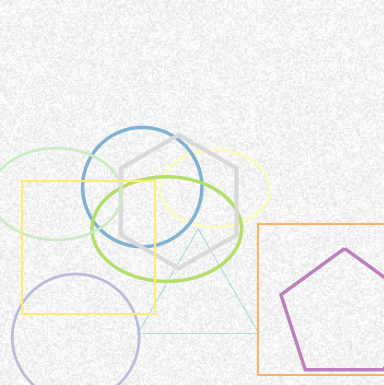[{"shape": "triangle", "thickness": 0.5, "radius": 0.91, "center": [0.515, 0.225]}, {"shape": "oval", "thickness": 1.5, "radius": 0.71, "center": [0.559, 0.51]}, {"shape": "circle", "thickness": 2, "radius": 0.82, "center": [0.197, 0.123]}, {"shape": "circle", "thickness": 2.5, "radius": 0.77, "center": [0.37, 0.514]}, {"shape": "square", "thickness": 1.5, "radius": 0.98, "center": [0.866, 0.222]}, {"shape": "oval", "thickness": 2.5, "radius": 0.97, "center": [0.433, 0.405]}, {"shape": "hexagon", "thickness": 3, "radius": 0.87, "center": [0.464, 0.476]}, {"shape": "pentagon", "thickness": 2.5, "radius": 0.87, "center": [0.895, 0.181]}, {"shape": "oval", "thickness": 2, "radius": 0.85, "center": [0.146, 0.496]}, {"shape": "square", "thickness": 1.5, "radius": 0.87, "center": [0.23, 0.357]}]